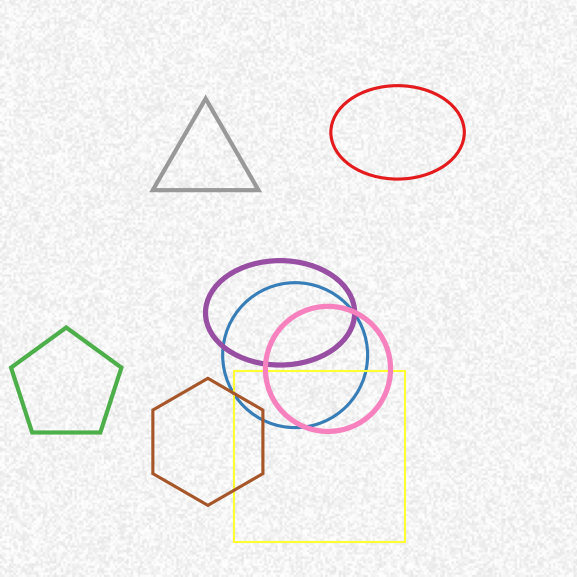[{"shape": "oval", "thickness": 1.5, "radius": 0.58, "center": [0.688, 0.77]}, {"shape": "circle", "thickness": 1.5, "radius": 0.63, "center": [0.511, 0.384]}, {"shape": "pentagon", "thickness": 2, "radius": 0.5, "center": [0.115, 0.332]}, {"shape": "oval", "thickness": 2.5, "radius": 0.65, "center": [0.485, 0.457]}, {"shape": "square", "thickness": 1, "radius": 0.74, "center": [0.553, 0.208]}, {"shape": "hexagon", "thickness": 1.5, "radius": 0.55, "center": [0.36, 0.234]}, {"shape": "circle", "thickness": 2.5, "radius": 0.54, "center": [0.568, 0.36]}, {"shape": "triangle", "thickness": 2, "radius": 0.53, "center": [0.356, 0.723]}]